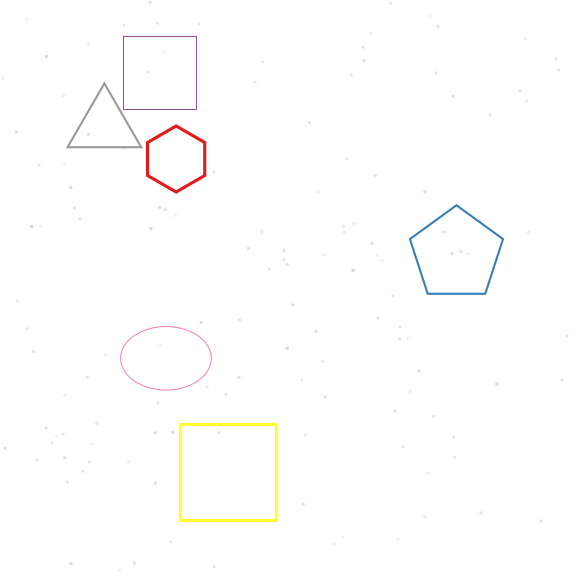[{"shape": "hexagon", "thickness": 1.5, "radius": 0.29, "center": [0.305, 0.724]}, {"shape": "pentagon", "thickness": 1, "radius": 0.42, "center": [0.79, 0.559]}, {"shape": "square", "thickness": 0.5, "radius": 0.32, "center": [0.276, 0.874]}, {"shape": "square", "thickness": 1.5, "radius": 0.42, "center": [0.395, 0.182]}, {"shape": "oval", "thickness": 0.5, "radius": 0.39, "center": [0.287, 0.379]}, {"shape": "triangle", "thickness": 1, "radius": 0.37, "center": [0.181, 0.781]}]